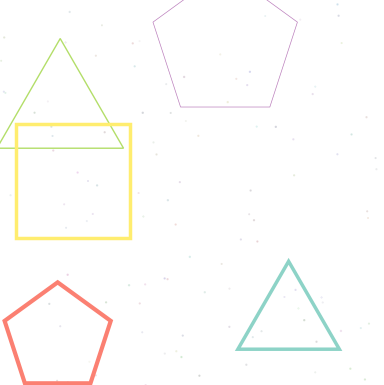[{"shape": "triangle", "thickness": 2.5, "radius": 0.76, "center": [0.75, 0.169]}, {"shape": "pentagon", "thickness": 3, "radius": 0.72, "center": [0.15, 0.122]}, {"shape": "triangle", "thickness": 1, "radius": 0.95, "center": [0.156, 0.71]}, {"shape": "pentagon", "thickness": 0.5, "radius": 0.99, "center": [0.585, 0.882]}, {"shape": "square", "thickness": 2.5, "radius": 0.74, "center": [0.19, 0.529]}]